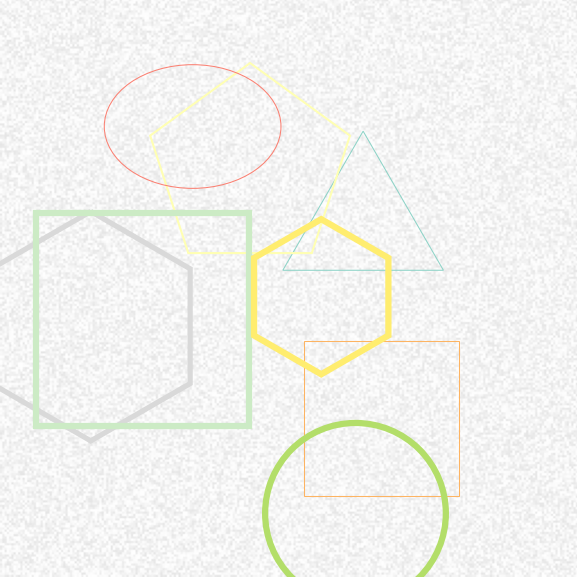[{"shape": "triangle", "thickness": 0.5, "radius": 0.8, "center": [0.629, 0.611]}, {"shape": "pentagon", "thickness": 1, "radius": 0.91, "center": [0.433, 0.708]}, {"shape": "oval", "thickness": 0.5, "radius": 0.76, "center": [0.334, 0.78]}, {"shape": "square", "thickness": 0.5, "radius": 0.67, "center": [0.661, 0.275]}, {"shape": "circle", "thickness": 3, "radius": 0.78, "center": [0.616, 0.11]}, {"shape": "hexagon", "thickness": 2.5, "radius": 0.99, "center": [0.157, 0.434]}, {"shape": "square", "thickness": 3, "radius": 0.92, "center": [0.247, 0.446]}, {"shape": "hexagon", "thickness": 3, "radius": 0.67, "center": [0.556, 0.485]}]